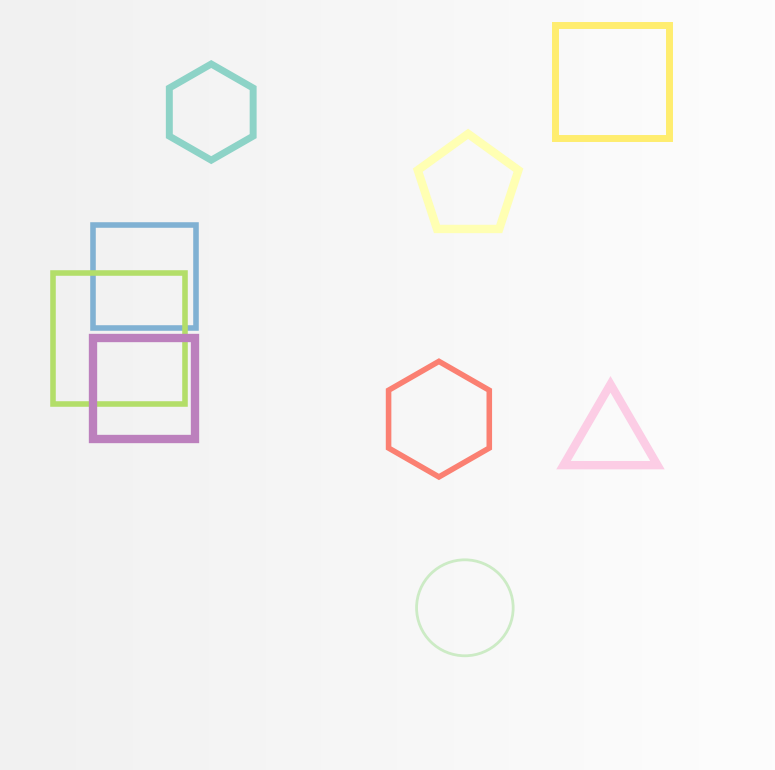[{"shape": "hexagon", "thickness": 2.5, "radius": 0.31, "center": [0.273, 0.854]}, {"shape": "pentagon", "thickness": 3, "radius": 0.34, "center": [0.604, 0.758]}, {"shape": "hexagon", "thickness": 2, "radius": 0.38, "center": [0.566, 0.456]}, {"shape": "square", "thickness": 2, "radius": 0.33, "center": [0.186, 0.64]}, {"shape": "square", "thickness": 2, "radius": 0.42, "center": [0.154, 0.56]}, {"shape": "triangle", "thickness": 3, "radius": 0.35, "center": [0.788, 0.431]}, {"shape": "square", "thickness": 3, "radius": 0.33, "center": [0.186, 0.495]}, {"shape": "circle", "thickness": 1, "radius": 0.31, "center": [0.6, 0.211]}, {"shape": "square", "thickness": 2.5, "radius": 0.37, "center": [0.79, 0.894]}]